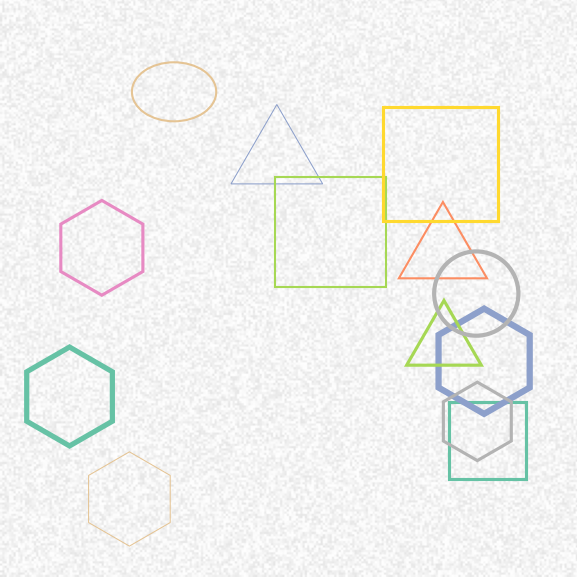[{"shape": "square", "thickness": 1.5, "radius": 0.33, "center": [0.845, 0.237]}, {"shape": "hexagon", "thickness": 2.5, "radius": 0.43, "center": [0.12, 0.313]}, {"shape": "triangle", "thickness": 1, "radius": 0.44, "center": [0.767, 0.561]}, {"shape": "hexagon", "thickness": 3, "radius": 0.46, "center": [0.838, 0.374]}, {"shape": "triangle", "thickness": 0.5, "radius": 0.46, "center": [0.479, 0.727]}, {"shape": "hexagon", "thickness": 1.5, "radius": 0.41, "center": [0.176, 0.57]}, {"shape": "square", "thickness": 1, "radius": 0.48, "center": [0.572, 0.597]}, {"shape": "triangle", "thickness": 1.5, "radius": 0.37, "center": [0.769, 0.404]}, {"shape": "square", "thickness": 1.5, "radius": 0.5, "center": [0.763, 0.715]}, {"shape": "hexagon", "thickness": 0.5, "radius": 0.41, "center": [0.224, 0.135]}, {"shape": "oval", "thickness": 1, "radius": 0.36, "center": [0.301, 0.84]}, {"shape": "circle", "thickness": 2, "radius": 0.36, "center": [0.825, 0.491]}, {"shape": "hexagon", "thickness": 1.5, "radius": 0.34, "center": [0.827, 0.269]}]